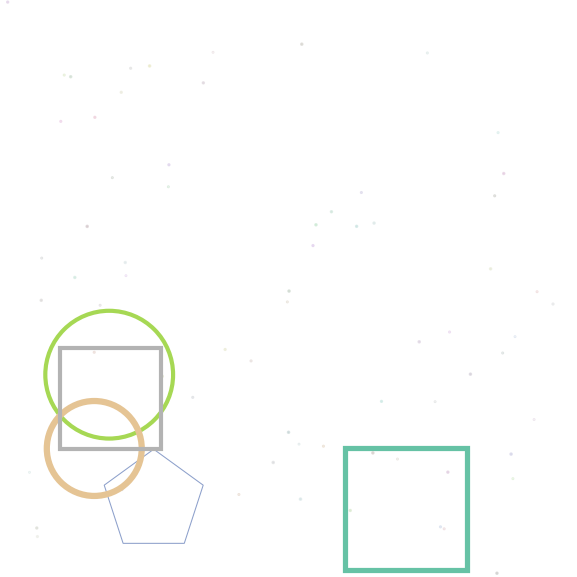[{"shape": "square", "thickness": 2.5, "radius": 0.53, "center": [0.703, 0.118]}, {"shape": "pentagon", "thickness": 0.5, "radius": 0.45, "center": [0.266, 0.131]}, {"shape": "circle", "thickness": 2, "radius": 0.55, "center": [0.189, 0.35]}, {"shape": "circle", "thickness": 3, "radius": 0.41, "center": [0.163, 0.223]}, {"shape": "square", "thickness": 2, "radius": 0.44, "center": [0.191, 0.309]}]